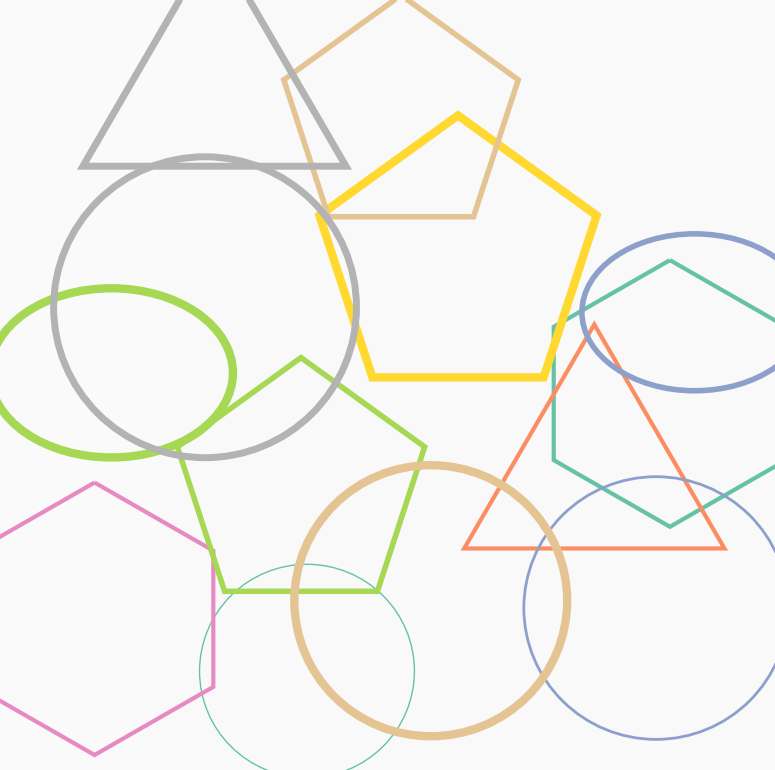[{"shape": "circle", "thickness": 0.5, "radius": 0.69, "center": [0.396, 0.128]}, {"shape": "hexagon", "thickness": 1.5, "radius": 0.87, "center": [0.864, 0.489]}, {"shape": "triangle", "thickness": 1.5, "radius": 0.97, "center": [0.767, 0.385]}, {"shape": "circle", "thickness": 1, "radius": 0.85, "center": [0.846, 0.21]}, {"shape": "oval", "thickness": 2, "radius": 0.73, "center": [0.896, 0.594]}, {"shape": "hexagon", "thickness": 1.5, "radius": 0.88, "center": [0.122, 0.196]}, {"shape": "pentagon", "thickness": 2, "radius": 0.84, "center": [0.388, 0.368]}, {"shape": "oval", "thickness": 3, "radius": 0.78, "center": [0.144, 0.516]}, {"shape": "pentagon", "thickness": 3, "radius": 0.94, "center": [0.591, 0.662]}, {"shape": "pentagon", "thickness": 2, "radius": 0.8, "center": [0.517, 0.847]}, {"shape": "circle", "thickness": 3, "radius": 0.88, "center": [0.556, 0.22]}, {"shape": "triangle", "thickness": 2.5, "radius": 0.98, "center": [0.277, 0.882]}, {"shape": "circle", "thickness": 2.5, "radius": 0.98, "center": [0.265, 0.601]}]